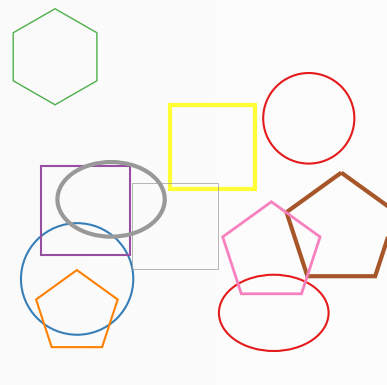[{"shape": "oval", "thickness": 1.5, "radius": 0.71, "center": [0.706, 0.187]}, {"shape": "circle", "thickness": 1.5, "radius": 0.59, "center": [0.797, 0.693]}, {"shape": "circle", "thickness": 1.5, "radius": 0.72, "center": [0.199, 0.275]}, {"shape": "hexagon", "thickness": 1, "radius": 0.62, "center": [0.142, 0.853]}, {"shape": "square", "thickness": 1.5, "radius": 0.57, "center": [0.221, 0.454]}, {"shape": "pentagon", "thickness": 1.5, "radius": 0.55, "center": [0.198, 0.188]}, {"shape": "square", "thickness": 3, "radius": 0.54, "center": [0.548, 0.619]}, {"shape": "pentagon", "thickness": 3, "radius": 0.74, "center": [0.881, 0.403]}, {"shape": "pentagon", "thickness": 2, "radius": 0.66, "center": [0.7, 0.344]}, {"shape": "square", "thickness": 0.5, "radius": 0.56, "center": [0.451, 0.413]}, {"shape": "oval", "thickness": 3, "radius": 0.69, "center": [0.287, 0.482]}]